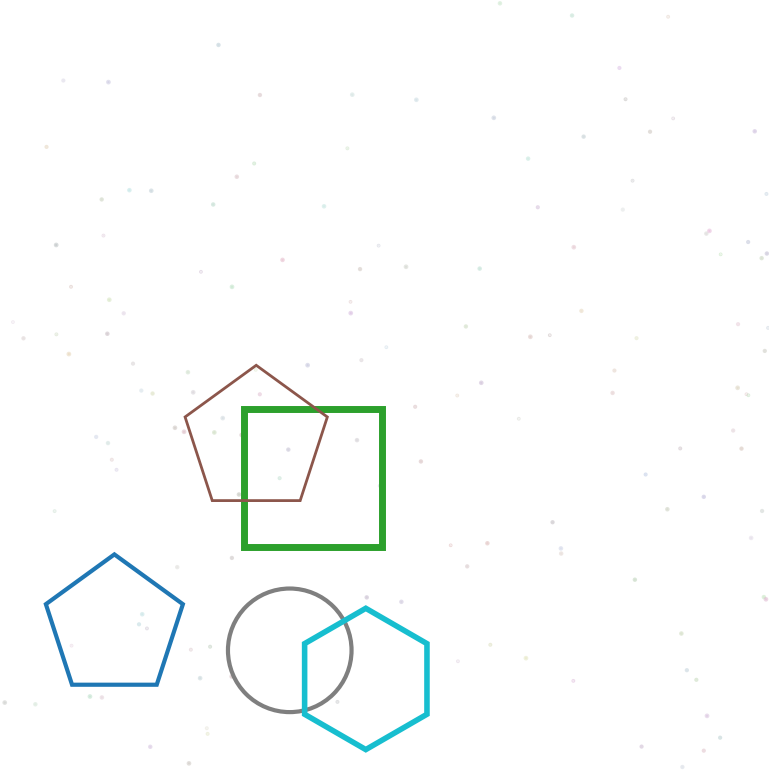[{"shape": "pentagon", "thickness": 1.5, "radius": 0.47, "center": [0.149, 0.186]}, {"shape": "square", "thickness": 2.5, "radius": 0.45, "center": [0.406, 0.379]}, {"shape": "pentagon", "thickness": 1, "radius": 0.49, "center": [0.333, 0.428]}, {"shape": "circle", "thickness": 1.5, "radius": 0.4, "center": [0.376, 0.155]}, {"shape": "hexagon", "thickness": 2, "radius": 0.46, "center": [0.475, 0.118]}]